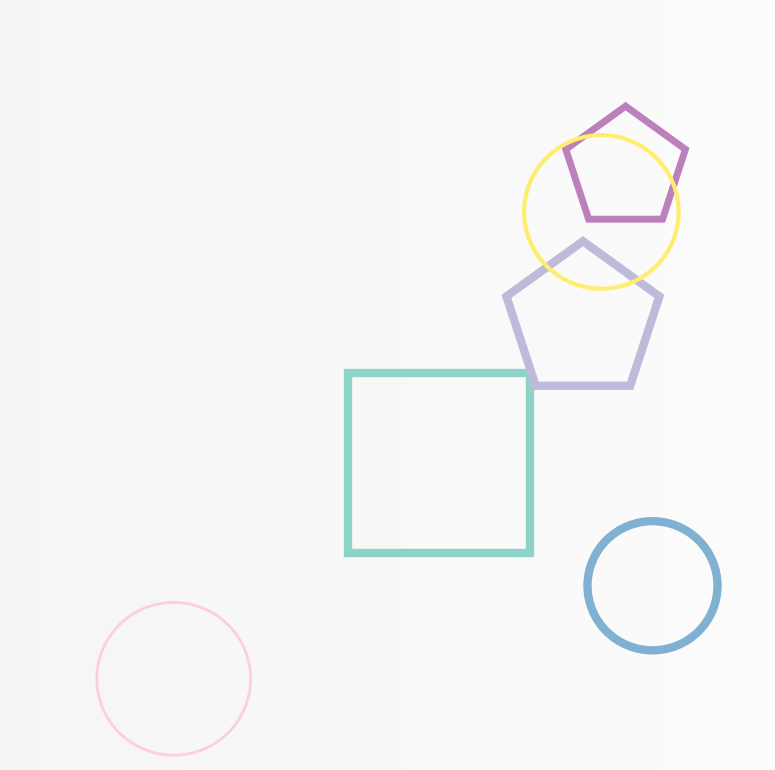[{"shape": "square", "thickness": 3, "radius": 0.59, "center": [0.567, 0.399]}, {"shape": "pentagon", "thickness": 3, "radius": 0.52, "center": [0.752, 0.583]}, {"shape": "circle", "thickness": 3, "radius": 0.42, "center": [0.842, 0.239]}, {"shape": "circle", "thickness": 1, "radius": 0.5, "center": [0.224, 0.118]}, {"shape": "pentagon", "thickness": 2.5, "radius": 0.41, "center": [0.807, 0.781]}, {"shape": "circle", "thickness": 1.5, "radius": 0.5, "center": [0.776, 0.725]}]